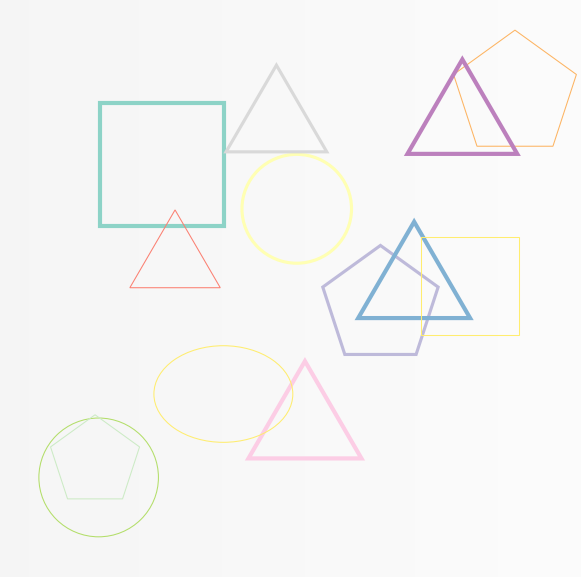[{"shape": "square", "thickness": 2, "radius": 0.53, "center": [0.279, 0.715]}, {"shape": "circle", "thickness": 1.5, "radius": 0.47, "center": [0.511, 0.638]}, {"shape": "pentagon", "thickness": 1.5, "radius": 0.52, "center": [0.655, 0.47]}, {"shape": "triangle", "thickness": 0.5, "radius": 0.45, "center": [0.301, 0.546]}, {"shape": "triangle", "thickness": 2, "radius": 0.56, "center": [0.713, 0.504]}, {"shape": "pentagon", "thickness": 0.5, "radius": 0.56, "center": [0.886, 0.836]}, {"shape": "circle", "thickness": 0.5, "radius": 0.51, "center": [0.17, 0.172]}, {"shape": "triangle", "thickness": 2, "radius": 0.56, "center": [0.525, 0.261]}, {"shape": "triangle", "thickness": 1.5, "radius": 0.5, "center": [0.476, 0.786]}, {"shape": "triangle", "thickness": 2, "radius": 0.55, "center": [0.795, 0.787]}, {"shape": "pentagon", "thickness": 0.5, "radius": 0.4, "center": [0.164, 0.2]}, {"shape": "oval", "thickness": 0.5, "radius": 0.6, "center": [0.384, 0.317]}, {"shape": "square", "thickness": 0.5, "radius": 0.42, "center": [0.808, 0.504]}]